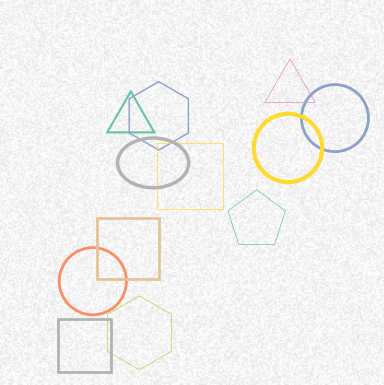[{"shape": "triangle", "thickness": 1.5, "radius": 0.35, "center": [0.34, 0.692]}, {"shape": "pentagon", "thickness": 0.5, "radius": 0.39, "center": [0.667, 0.428]}, {"shape": "circle", "thickness": 2, "radius": 0.44, "center": [0.241, 0.27]}, {"shape": "circle", "thickness": 2, "radius": 0.44, "center": [0.87, 0.693]}, {"shape": "hexagon", "thickness": 1, "radius": 0.44, "center": [0.412, 0.699]}, {"shape": "triangle", "thickness": 0.5, "radius": 0.38, "center": [0.753, 0.771]}, {"shape": "hexagon", "thickness": 0.5, "radius": 0.48, "center": [0.362, 0.135]}, {"shape": "circle", "thickness": 3, "radius": 0.44, "center": [0.748, 0.616]}, {"shape": "square", "thickness": 0.5, "radius": 0.43, "center": [0.494, 0.543]}, {"shape": "square", "thickness": 2, "radius": 0.4, "center": [0.333, 0.354]}, {"shape": "oval", "thickness": 2.5, "radius": 0.46, "center": [0.398, 0.577]}, {"shape": "square", "thickness": 2, "radius": 0.35, "center": [0.22, 0.102]}]